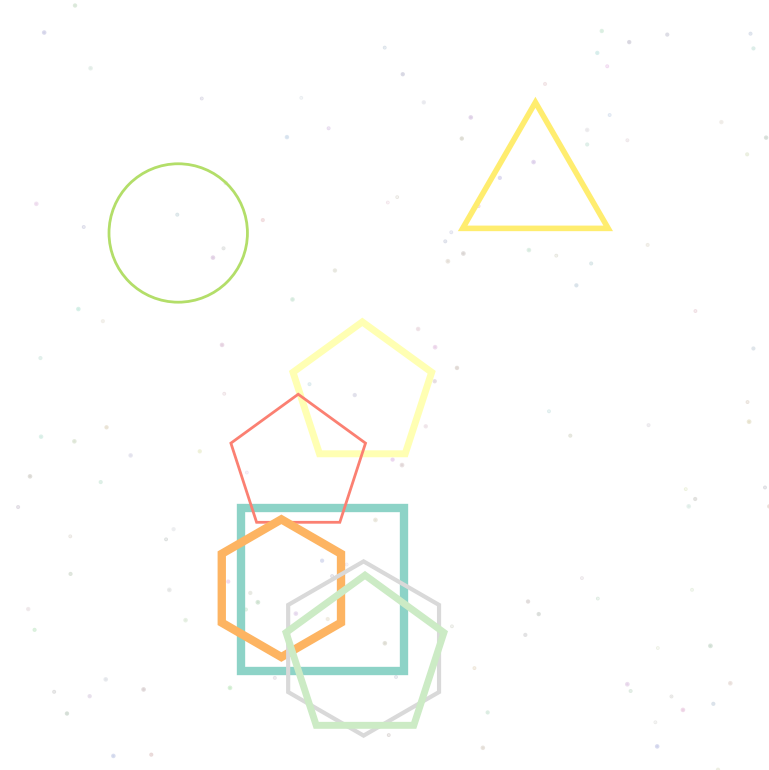[{"shape": "square", "thickness": 3, "radius": 0.53, "center": [0.419, 0.234]}, {"shape": "pentagon", "thickness": 2.5, "radius": 0.47, "center": [0.471, 0.487]}, {"shape": "pentagon", "thickness": 1, "radius": 0.46, "center": [0.387, 0.396]}, {"shape": "hexagon", "thickness": 3, "radius": 0.45, "center": [0.365, 0.236]}, {"shape": "circle", "thickness": 1, "radius": 0.45, "center": [0.231, 0.697]}, {"shape": "hexagon", "thickness": 1.5, "radius": 0.57, "center": [0.472, 0.158]}, {"shape": "pentagon", "thickness": 2.5, "radius": 0.54, "center": [0.474, 0.145]}, {"shape": "triangle", "thickness": 2, "radius": 0.55, "center": [0.695, 0.758]}]